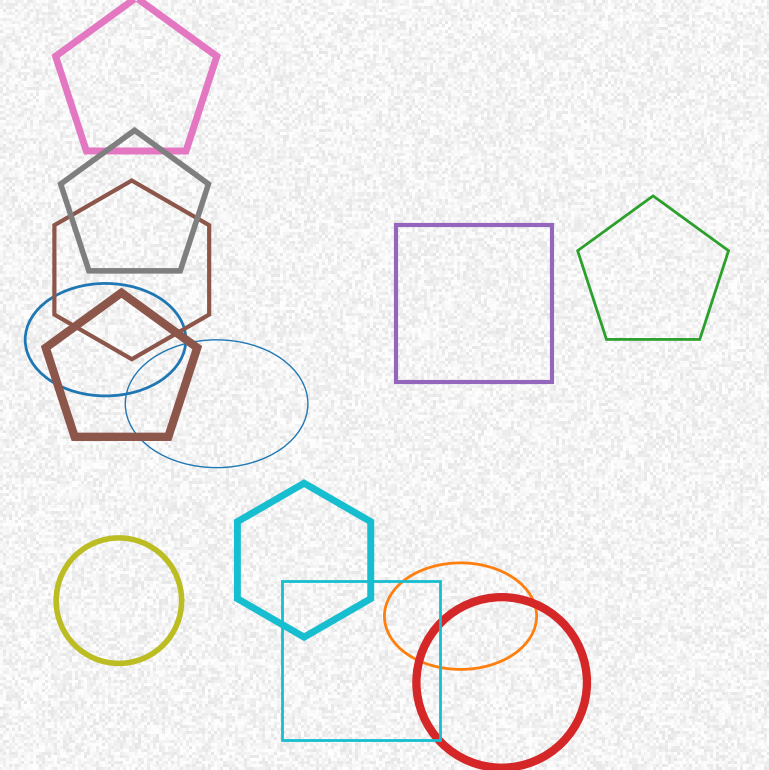[{"shape": "oval", "thickness": 1, "radius": 0.52, "center": [0.137, 0.559]}, {"shape": "oval", "thickness": 0.5, "radius": 0.59, "center": [0.281, 0.476]}, {"shape": "oval", "thickness": 1, "radius": 0.49, "center": [0.598, 0.2]}, {"shape": "pentagon", "thickness": 1, "radius": 0.52, "center": [0.848, 0.643]}, {"shape": "circle", "thickness": 3, "radius": 0.55, "center": [0.652, 0.114]}, {"shape": "square", "thickness": 1.5, "radius": 0.51, "center": [0.616, 0.606]}, {"shape": "hexagon", "thickness": 1.5, "radius": 0.58, "center": [0.171, 0.649]}, {"shape": "pentagon", "thickness": 3, "radius": 0.52, "center": [0.158, 0.516]}, {"shape": "pentagon", "thickness": 2.5, "radius": 0.55, "center": [0.177, 0.893]}, {"shape": "pentagon", "thickness": 2, "radius": 0.5, "center": [0.175, 0.73]}, {"shape": "circle", "thickness": 2, "radius": 0.41, "center": [0.154, 0.22]}, {"shape": "square", "thickness": 1, "radius": 0.51, "center": [0.469, 0.142]}, {"shape": "hexagon", "thickness": 2.5, "radius": 0.5, "center": [0.395, 0.273]}]